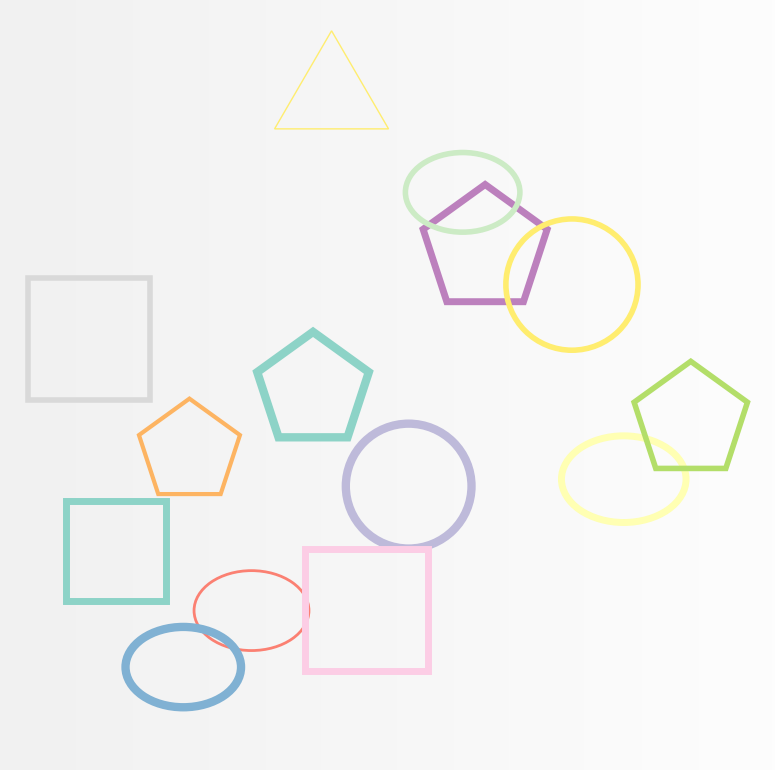[{"shape": "square", "thickness": 2.5, "radius": 0.32, "center": [0.149, 0.284]}, {"shape": "pentagon", "thickness": 3, "radius": 0.38, "center": [0.404, 0.493]}, {"shape": "oval", "thickness": 2.5, "radius": 0.4, "center": [0.805, 0.378]}, {"shape": "circle", "thickness": 3, "radius": 0.41, "center": [0.527, 0.369]}, {"shape": "oval", "thickness": 1, "radius": 0.37, "center": [0.325, 0.207]}, {"shape": "oval", "thickness": 3, "radius": 0.37, "center": [0.236, 0.134]}, {"shape": "pentagon", "thickness": 1.5, "radius": 0.34, "center": [0.244, 0.414]}, {"shape": "pentagon", "thickness": 2, "radius": 0.38, "center": [0.891, 0.454]}, {"shape": "square", "thickness": 2.5, "radius": 0.4, "center": [0.473, 0.208]}, {"shape": "square", "thickness": 2, "radius": 0.4, "center": [0.115, 0.559]}, {"shape": "pentagon", "thickness": 2.5, "radius": 0.42, "center": [0.626, 0.676]}, {"shape": "oval", "thickness": 2, "radius": 0.37, "center": [0.597, 0.75]}, {"shape": "triangle", "thickness": 0.5, "radius": 0.42, "center": [0.428, 0.875]}, {"shape": "circle", "thickness": 2, "radius": 0.43, "center": [0.738, 0.63]}]